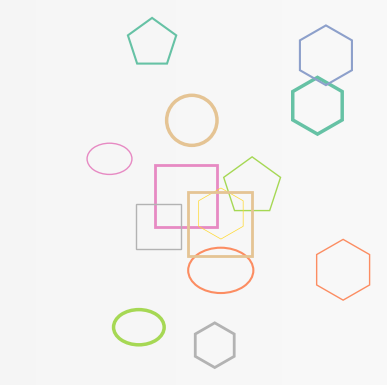[{"shape": "pentagon", "thickness": 1.5, "radius": 0.33, "center": [0.392, 0.888]}, {"shape": "hexagon", "thickness": 2.5, "radius": 0.37, "center": [0.819, 0.725]}, {"shape": "hexagon", "thickness": 1, "radius": 0.39, "center": [0.885, 0.299]}, {"shape": "oval", "thickness": 1.5, "radius": 0.42, "center": [0.57, 0.298]}, {"shape": "hexagon", "thickness": 1.5, "radius": 0.39, "center": [0.841, 0.856]}, {"shape": "square", "thickness": 2, "radius": 0.4, "center": [0.48, 0.492]}, {"shape": "oval", "thickness": 1, "radius": 0.29, "center": [0.283, 0.587]}, {"shape": "oval", "thickness": 2.5, "radius": 0.33, "center": [0.358, 0.15]}, {"shape": "pentagon", "thickness": 1, "radius": 0.39, "center": [0.651, 0.515]}, {"shape": "hexagon", "thickness": 0.5, "radius": 0.33, "center": [0.57, 0.445]}, {"shape": "square", "thickness": 2, "radius": 0.42, "center": [0.567, 0.418]}, {"shape": "circle", "thickness": 2.5, "radius": 0.33, "center": [0.495, 0.687]}, {"shape": "square", "thickness": 1, "radius": 0.29, "center": [0.409, 0.413]}, {"shape": "hexagon", "thickness": 2, "radius": 0.29, "center": [0.554, 0.103]}]